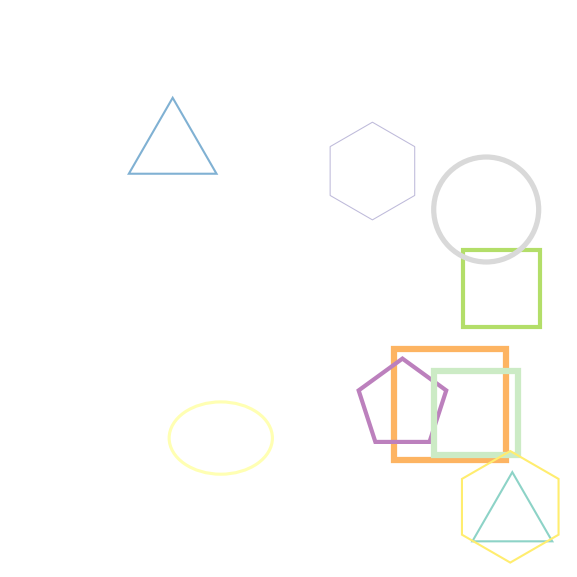[{"shape": "triangle", "thickness": 1, "radius": 0.4, "center": [0.887, 0.102]}, {"shape": "oval", "thickness": 1.5, "radius": 0.45, "center": [0.382, 0.241]}, {"shape": "hexagon", "thickness": 0.5, "radius": 0.42, "center": [0.645, 0.703]}, {"shape": "triangle", "thickness": 1, "radius": 0.44, "center": [0.299, 0.742]}, {"shape": "square", "thickness": 3, "radius": 0.48, "center": [0.779, 0.299]}, {"shape": "square", "thickness": 2, "radius": 0.34, "center": [0.868, 0.499]}, {"shape": "circle", "thickness": 2.5, "radius": 0.45, "center": [0.842, 0.636]}, {"shape": "pentagon", "thickness": 2, "radius": 0.4, "center": [0.697, 0.298]}, {"shape": "square", "thickness": 3, "radius": 0.36, "center": [0.825, 0.285]}, {"shape": "hexagon", "thickness": 1, "radius": 0.48, "center": [0.884, 0.122]}]